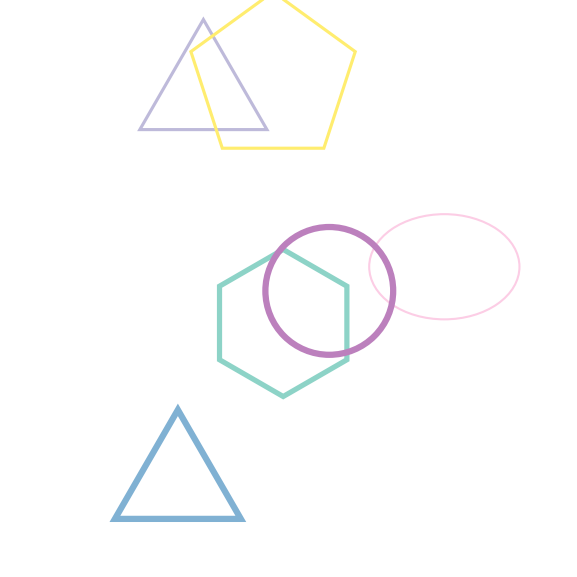[{"shape": "hexagon", "thickness": 2.5, "radius": 0.64, "center": [0.49, 0.44]}, {"shape": "triangle", "thickness": 1.5, "radius": 0.64, "center": [0.352, 0.838]}, {"shape": "triangle", "thickness": 3, "radius": 0.63, "center": [0.308, 0.164]}, {"shape": "oval", "thickness": 1, "radius": 0.65, "center": [0.769, 0.537]}, {"shape": "circle", "thickness": 3, "radius": 0.55, "center": [0.57, 0.495]}, {"shape": "pentagon", "thickness": 1.5, "radius": 0.75, "center": [0.473, 0.864]}]